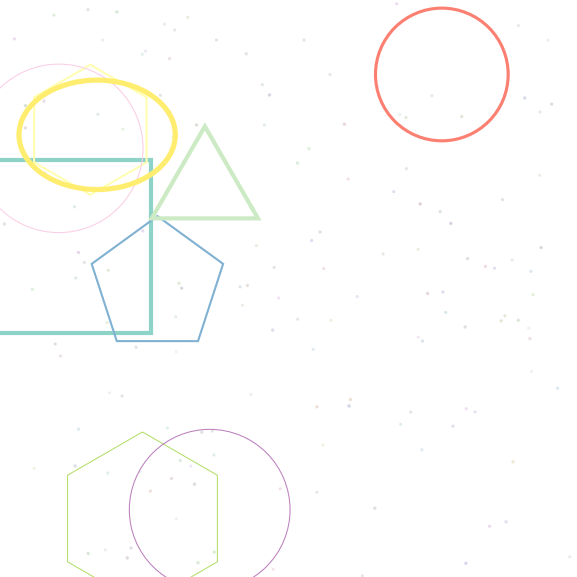[{"shape": "square", "thickness": 2, "radius": 0.75, "center": [0.112, 0.572]}, {"shape": "hexagon", "thickness": 1, "radius": 0.56, "center": [0.156, 0.774]}, {"shape": "circle", "thickness": 1.5, "radius": 0.57, "center": [0.765, 0.87]}, {"shape": "pentagon", "thickness": 1, "radius": 0.6, "center": [0.273, 0.505]}, {"shape": "hexagon", "thickness": 0.5, "radius": 0.75, "center": [0.247, 0.101]}, {"shape": "circle", "thickness": 0.5, "radius": 0.73, "center": [0.102, 0.742]}, {"shape": "circle", "thickness": 0.5, "radius": 0.7, "center": [0.363, 0.117]}, {"shape": "triangle", "thickness": 2, "radius": 0.53, "center": [0.355, 0.674]}, {"shape": "oval", "thickness": 2.5, "radius": 0.68, "center": [0.168, 0.766]}]